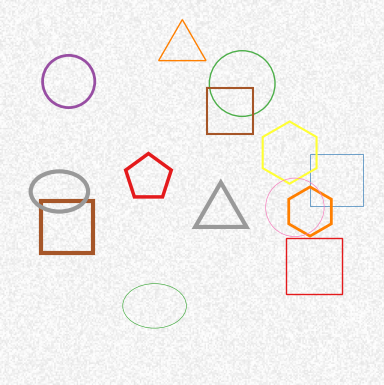[{"shape": "pentagon", "thickness": 2.5, "radius": 0.31, "center": [0.386, 0.539]}, {"shape": "square", "thickness": 1, "radius": 0.36, "center": [0.816, 0.31]}, {"shape": "square", "thickness": 0.5, "radius": 0.34, "center": [0.874, 0.533]}, {"shape": "oval", "thickness": 0.5, "radius": 0.41, "center": [0.401, 0.205]}, {"shape": "circle", "thickness": 1, "radius": 0.43, "center": [0.629, 0.783]}, {"shape": "circle", "thickness": 2, "radius": 0.34, "center": [0.178, 0.788]}, {"shape": "triangle", "thickness": 1, "radius": 0.36, "center": [0.474, 0.878]}, {"shape": "hexagon", "thickness": 2, "radius": 0.32, "center": [0.805, 0.451]}, {"shape": "hexagon", "thickness": 1.5, "radius": 0.4, "center": [0.752, 0.604]}, {"shape": "square", "thickness": 3, "radius": 0.34, "center": [0.174, 0.41]}, {"shape": "square", "thickness": 1.5, "radius": 0.3, "center": [0.598, 0.711]}, {"shape": "circle", "thickness": 0.5, "radius": 0.38, "center": [0.766, 0.461]}, {"shape": "oval", "thickness": 3, "radius": 0.37, "center": [0.154, 0.503]}, {"shape": "triangle", "thickness": 3, "radius": 0.38, "center": [0.574, 0.449]}]